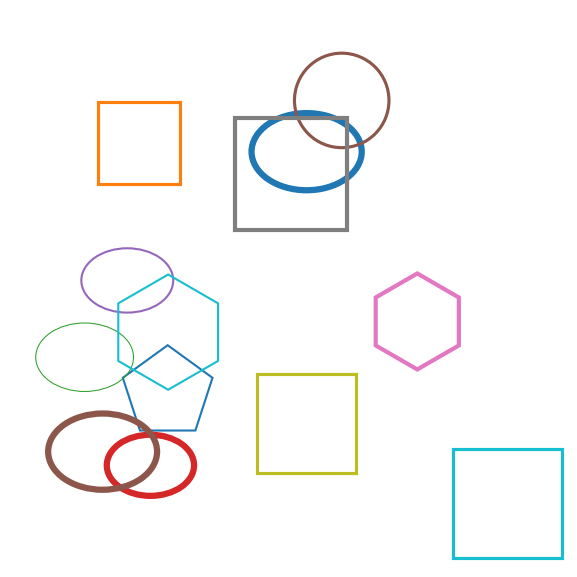[{"shape": "pentagon", "thickness": 1, "radius": 0.41, "center": [0.29, 0.32]}, {"shape": "oval", "thickness": 3, "radius": 0.48, "center": [0.531, 0.736]}, {"shape": "square", "thickness": 1.5, "radius": 0.36, "center": [0.241, 0.752]}, {"shape": "oval", "thickness": 0.5, "radius": 0.42, "center": [0.147, 0.381]}, {"shape": "oval", "thickness": 3, "radius": 0.38, "center": [0.26, 0.193]}, {"shape": "oval", "thickness": 1, "radius": 0.4, "center": [0.22, 0.514]}, {"shape": "circle", "thickness": 1.5, "radius": 0.41, "center": [0.592, 0.825]}, {"shape": "oval", "thickness": 3, "radius": 0.47, "center": [0.178, 0.217]}, {"shape": "hexagon", "thickness": 2, "radius": 0.42, "center": [0.723, 0.442]}, {"shape": "square", "thickness": 2, "radius": 0.48, "center": [0.503, 0.697]}, {"shape": "square", "thickness": 1.5, "radius": 0.43, "center": [0.531, 0.266]}, {"shape": "hexagon", "thickness": 1, "radius": 0.5, "center": [0.291, 0.424]}, {"shape": "square", "thickness": 1.5, "radius": 0.47, "center": [0.878, 0.128]}]